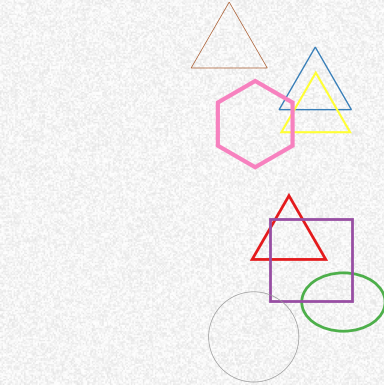[{"shape": "triangle", "thickness": 2, "radius": 0.55, "center": [0.751, 0.381]}, {"shape": "triangle", "thickness": 1, "radius": 0.54, "center": [0.819, 0.769]}, {"shape": "oval", "thickness": 2, "radius": 0.54, "center": [0.892, 0.215]}, {"shape": "square", "thickness": 2, "radius": 0.53, "center": [0.808, 0.325]}, {"shape": "triangle", "thickness": 1.5, "radius": 0.52, "center": [0.82, 0.708]}, {"shape": "triangle", "thickness": 0.5, "radius": 0.57, "center": [0.595, 0.88]}, {"shape": "hexagon", "thickness": 3, "radius": 0.56, "center": [0.663, 0.678]}, {"shape": "circle", "thickness": 0.5, "radius": 0.59, "center": [0.659, 0.125]}]